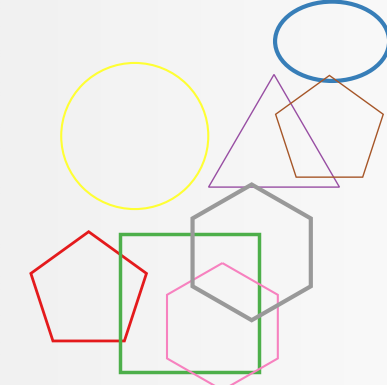[{"shape": "pentagon", "thickness": 2, "radius": 0.78, "center": [0.229, 0.241]}, {"shape": "oval", "thickness": 3, "radius": 0.74, "center": [0.857, 0.893]}, {"shape": "square", "thickness": 2.5, "radius": 0.89, "center": [0.489, 0.213]}, {"shape": "triangle", "thickness": 1, "radius": 0.97, "center": [0.707, 0.612]}, {"shape": "circle", "thickness": 1.5, "radius": 0.95, "center": [0.348, 0.647]}, {"shape": "pentagon", "thickness": 1, "radius": 0.73, "center": [0.85, 0.658]}, {"shape": "hexagon", "thickness": 1.5, "radius": 0.83, "center": [0.574, 0.152]}, {"shape": "hexagon", "thickness": 3, "radius": 0.88, "center": [0.649, 0.345]}]